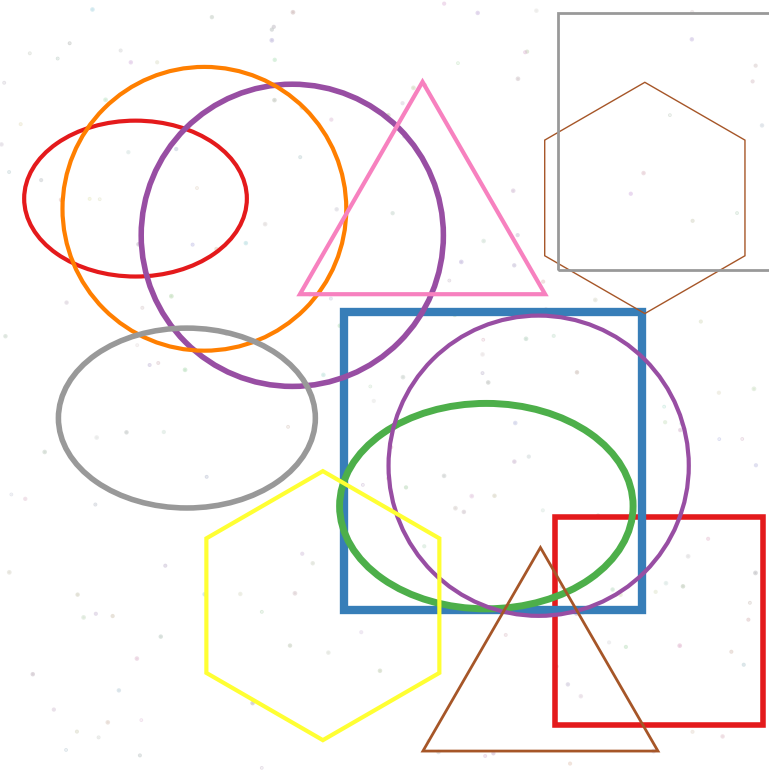[{"shape": "oval", "thickness": 1.5, "radius": 0.72, "center": [0.176, 0.742]}, {"shape": "square", "thickness": 2, "radius": 0.68, "center": [0.856, 0.193]}, {"shape": "square", "thickness": 3, "radius": 0.97, "center": [0.64, 0.402]}, {"shape": "oval", "thickness": 2.5, "radius": 0.95, "center": [0.632, 0.343]}, {"shape": "circle", "thickness": 2, "radius": 0.98, "center": [0.38, 0.694]}, {"shape": "circle", "thickness": 1.5, "radius": 0.97, "center": [0.7, 0.395]}, {"shape": "circle", "thickness": 1.5, "radius": 0.92, "center": [0.265, 0.729]}, {"shape": "hexagon", "thickness": 1.5, "radius": 0.87, "center": [0.419, 0.213]}, {"shape": "hexagon", "thickness": 0.5, "radius": 0.75, "center": [0.837, 0.743]}, {"shape": "triangle", "thickness": 1, "radius": 0.88, "center": [0.702, 0.113]}, {"shape": "triangle", "thickness": 1.5, "radius": 0.92, "center": [0.549, 0.71]}, {"shape": "square", "thickness": 1, "radius": 0.84, "center": [0.892, 0.816]}, {"shape": "oval", "thickness": 2, "radius": 0.83, "center": [0.243, 0.457]}]